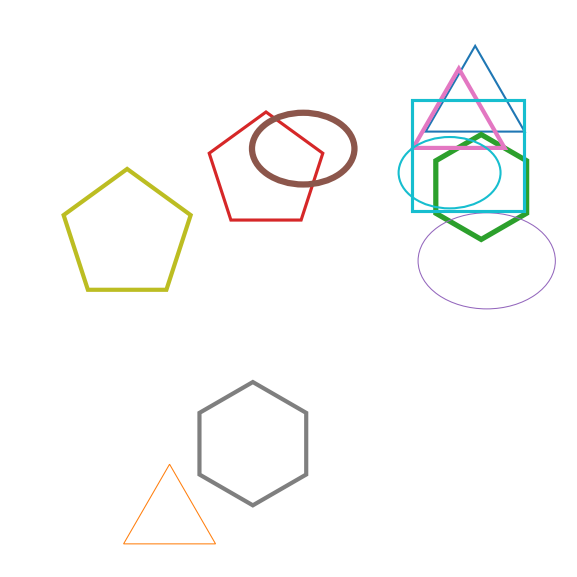[{"shape": "triangle", "thickness": 1, "radius": 0.49, "center": [0.823, 0.821]}, {"shape": "triangle", "thickness": 0.5, "radius": 0.46, "center": [0.294, 0.103]}, {"shape": "hexagon", "thickness": 2.5, "radius": 0.45, "center": [0.833, 0.675]}, {"shape": "pentagon", "thickness": 1.5, "radius": 0.52, "center": [0.461, 0.702]}, {"shape": "oval", "thickness": 0.5, "radius": 0.59, "center": [0.843, 0.547]}, {"shape": "oval", "thickness": 3, "radius": 0.44, "center": [0.525, 0.742]}, {"shape": "triangle", "thickness": 2, "radius": 0.46, "center": [0.795, 0.789]}, {"shape": "hexagon", "thickness": 2, "radius": 0.53, "center": [0.438, 0.231]}, {"shape": "pentagon", "thickness": 2, "radius": 0.58, "center": [0.22, 0.591]}, {"shape": "square", "thickness": 1.5, "radius": 0.48, "center": [0.81, 0.73]}, {"shape": "oval", "thickness": 1, "radius": 0.44, "center": [0.778, 0.7]}]